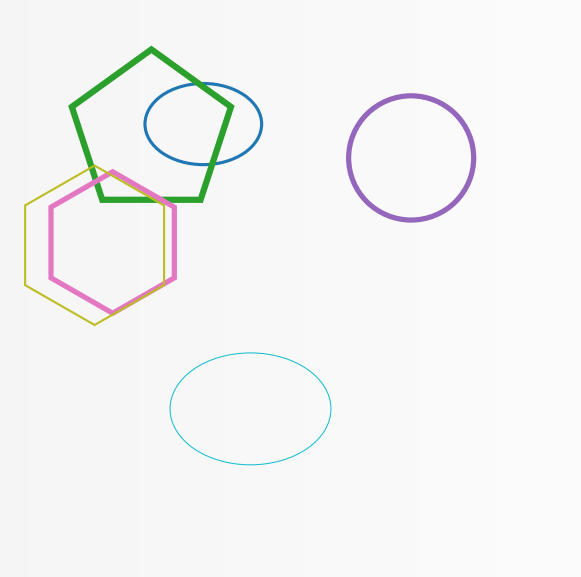[{"shape": "oval", "thickness": 1.5, "radius": 0.5, "center": [0.35, 0.784]}, {"shape": "pentagon", "thickness": 3, "radius": 0.72, "center": [0.26, 0.77]}, {"shape": "circle", "thickness": 2.5, "radius": 0.54, "center": [0.707, 0.726]}, {"shape": "hexagon", "thickness": 2.5, "radius": 0.61, "center": [0.194, 0.579]}, {"shape": "hexagon", "thickness": 1, "radius": 0.69, "center": [0.163, 0.574]}, {"shape": "oval", "thickness": 0.5, "radius": 0.69, "center": [0.431, 0.291]}]